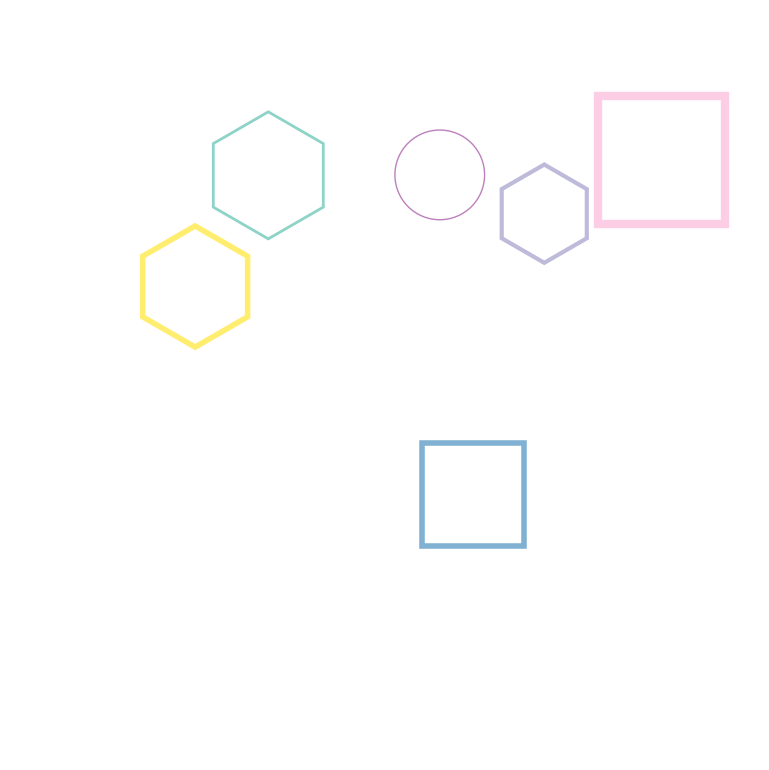[{"shape": "hexagon", "thickness": 1, "radius": 0.41, "center": [0.348, 0.772]}, {"shape": "hexagon", "thickness": 1.5, "radius": 0.32, "center": [0.707, 0.723]}, {"shape": "square", "thickness": 2, "radius": 0.33, "center": [0.614, 0.358]}, {"shape": "square", "thickness": 3, "radius": 0.41, "center": [0.859, 0.792]}, {"shape": "circle", "thickness": 0.5, "radius": 0.29, "center": [0.571, 0.773]}, {"shape": "hexagon", "thickness": 2, "radius": 0.39, "center": [0.253, 0.628]}]